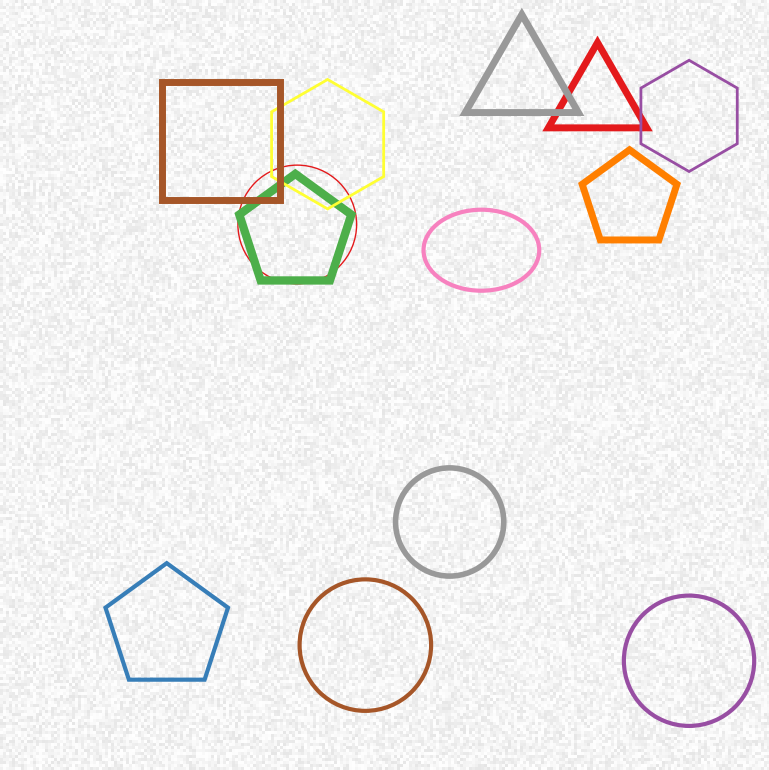[{"shape": "circle", "thickness": 0.5, "radius": 0.39, "center": [0.386, 0.708]}, {"shape": "triangle", "thickness": 2.5, "radius": 0.37, "center": [0.776, 0.871]}, {"shape": "pentagon", "thickness": 1.5, "radius": 0.42, "center": [0.217, 0.185]}, {"shape": "pentagon", "thickness": 3, "radius": 0.38, "center": [0.384, 0.698]}, {"shape": "hexagon", "thickness": 1, "radius": 0.36, "center": [0.895, 0.849]}, {"shape": "circle", "thickness": 1.5, "radius": 0.42, "center": [0.895, 0.142]}, {"shape": "pentagon", "thickness": 2.5, "radius": 0.32, "center": [0.818, 0.741]}, {"shape": "hexagon", "thickness": 1, "radius": 0.42, "center": [0.425, 0.813]}, {"shape": "square", "thickness": 2.5, "radius": 0.38, "center": [0.287, 0.817]}, {"shape": "circle", "thickness": 1.5, "radius": 0.43, "center": [0.474, 0.162]}, {"shape": "oval", "thickness": 1.5, "radius": 0.38, "center": [0.625, 0.675]}, {"shape": "circle", "thickness": 2, "radius": 0.35, "center": [0.584, 0.322]}, {"shape": "triangle", "thickness": 2.5, "radius": 0.42, "center": [0.678, 0.896]}]